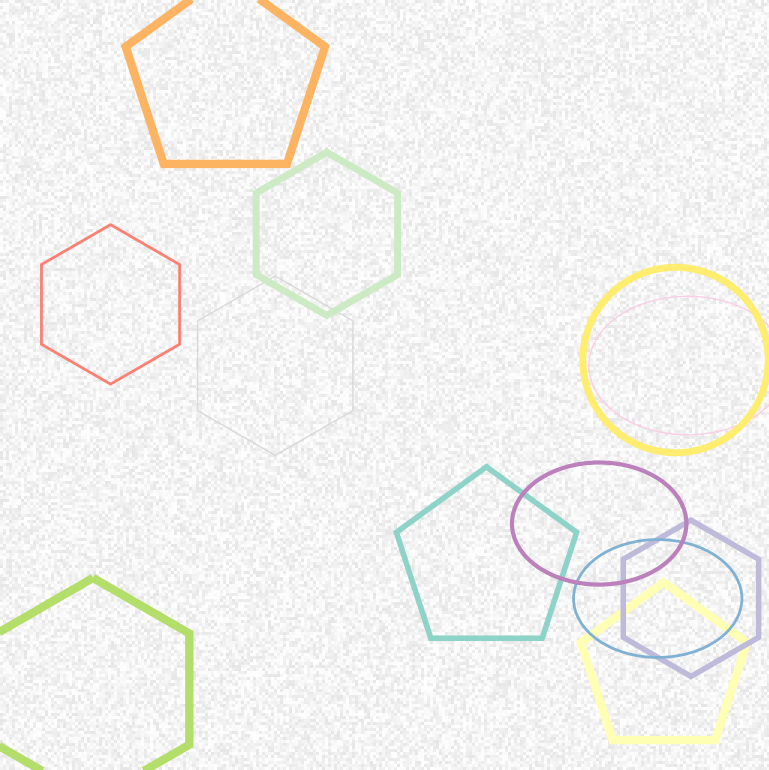[{"shape": "pentagon", "thickness": 2, "radius": 0.62, "center": [0.632, 0.271]}, {"shape": "pentagon", "thickness": 3, "radius": 0.57, "center": [0.862, 0.13]}, {"shape": "hexagon", "thickness": 2, "radius": 0.51, "center": [0.897, 0.223]}, {"shape": "hexagon", "thickness": 1, "radius": 0.52, "center": [0.144, 0.605]}, {"shape": "oval", "thickness": 1, "radius": 0.55, "center": [0.854, 0.223]}, {"shape": "pentagon", "thickness": 3, "radius": 0.68, "center": [0.293, 0.897]}, {"shape": "hexagon", "thickness": 3, "radius": 0.72, "center": [0.121, 0.105]}, {"shape": "oval", "thickness": 0.5, "radius": 0.64, "center": [0.893, 0.525]}, {"shape": "hexagon", "thickness": 0.5, "radius": 0.58, "center": [0.357, 0.525]}, {"shape": "oval", "thickness": 1.5, "radius": 0.57, "center": [0.778, 0.32]}, {"shape": "hexagon", "thickness": 2.5, "radius": 0.53, "center": [0.425, 0.696]}, {"shape": "circle", "thickness": 2.5, "radius": 0.6, "center": [0.877, 0.532]}]